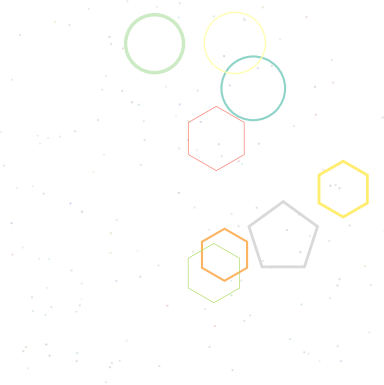[{"shape": "circle", "thickness": 1.5, "radius": 0.41, "center": [0.658, 0.771]}, {"shape": "circle", "thickness": 1, "radius": 0.4, "center": [0.61, 0.889]}, {"shape": "hexagon", "thickness": 0.5, "radius": 0.42, "center": [0.562, 0.64]}, {"shape": "hexagon", "thickness": 1.5, "radius": 0.34, "center": [0.583, 0.338]}, {"shape": "hexagon", "thickness": 0.5, "radius": 0.39, "center": [0.556, 0.291]}, {"shape": "pentagon", "thickness": 2, "radius": 0.47, "center": [0.736, 0.383]}, {"shape": "circle", "thickness": 2.5, "radius": 0.38, "center": [0.401, 0.886]}, {"shape": "hexagon", "thickness": 2, "radius": 0.36, "center": [0.891, 0.509]}]